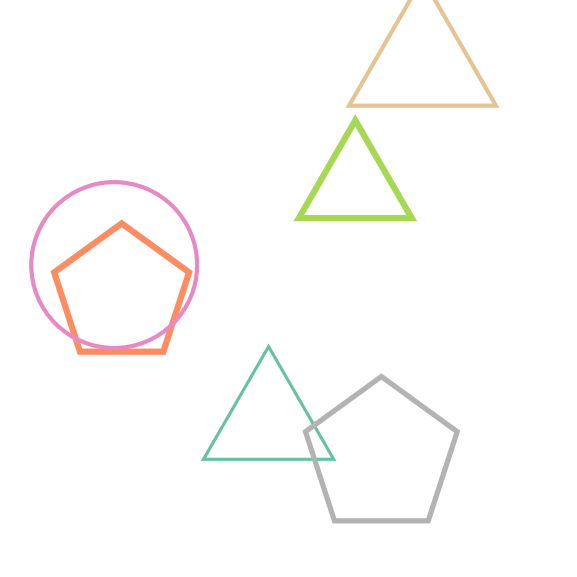[{"shape": "triangle", "thickness": 1.5, "radius": 0.65, "center": [0.465, 0.269]}, {"shape": "pentagon", "thickness": 3, "radius": 0.61, "center": [0.211, 0.489]}, {"shape": "circle", "thickness": 2, "radius": 0.72, "center": [0.198, 0.54]}, {"shape": "triangle", "thickness": 3, "radius": 0.56, "center": [0.615, 0.678]}, {"shape": "triangle", "thickness": 2, "radius": 0.73, "center": [0.732, 0.89]}, {"shape": "pentagon", "thickness": 2.5, "radius": 0.69, "center": [0.66, 0.209]}]